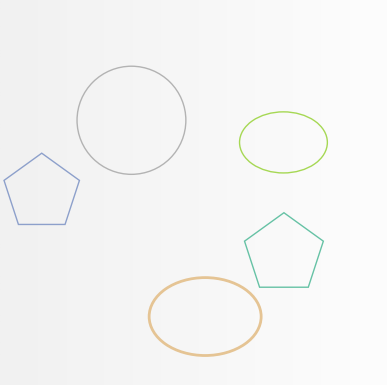[{"shape": "pentagon", "thickness": 1, "radius": 0.53, "center": [0.733, 0.341]}, {"shape": "pentagon", "thickness": 1, "radius": 0.51, "center": [0.108, 0.5]}, {"shape": "oval", "thickness": 1, "radius": 0.57, "center": [0.731, 0.63]}, {"shape": "oval", "thickness": 2, "radius": 0.72, "center": [0.529, 0.178]}, {"shape": "circle", "thickness": 1, "radius": 0.7, "center": [0.339, 0.688]}]